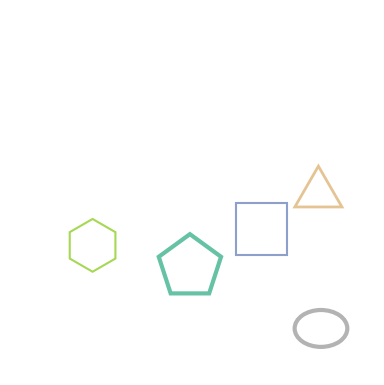[{"shape": "pentagon", "thickness": 3, "radius": 0.43, "center": [0.493, 0.307]}, {"shape": "square", "thickness": 1.5, "radius": 0.34, "center": [0.679, 0.406]}, {"shape": "hexagon", "thickness": 1.5, "radius": 0.34, "center": [0.24, 0.363]}, {"shape": "triangle", "thickness": 2, "radius": 0.35, "center": [0.827, 0.498]}, {"shape": "oval", "thickness": 3, "radius": 0.34, "center": [0.834, 0.147]}]